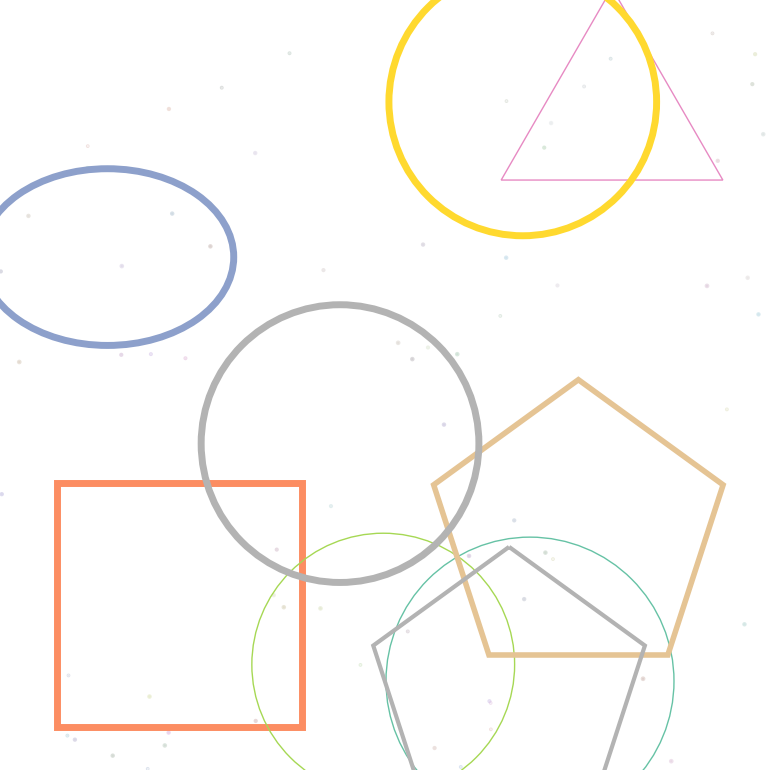[{"shape": "circle", "thickness": 0.5, "radius": 0.94, "center": [0.688, 0.115]}, {"shape": "square", "thickness": 2.5, "radius": 0.79, "center": [0.233, 0.214]}, {"shape": "oval", "thickness": 2.5, "radius": 0.82, "center": [0.14, 0.666]}, {"shape": "triangle", "thickness": 0.5, "radius": 0.83, "center": [0.795, 0.849]}, {"shape": "circle", "thickness": 0.5, "radius": 0.85, "center": [0.498, 0.137]}, {"shape": "circle", "thickness": 2.5, "radius": 0.87, "center": [0.679, 0.868]}, {"shape": "pentagon", "thickness": 2, "radius": 0.99, "center": [0.751, 0.309]}, {"shape": "pentagon", "thickness": 1.5, "radius": 0.93, "center": [0.661, 0.104]}, {"shape": "circle", "thickness": 2.5, "radius": 0.9, "center": [0.442, 0.424]}]